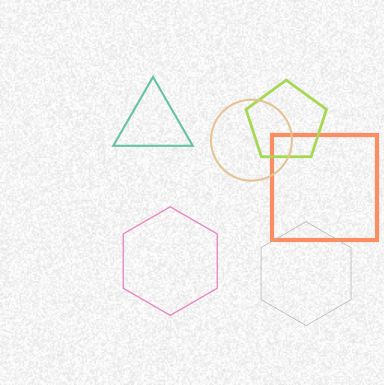[{"shape": "triangle", "thickness": 1.5, "radius": 0.6, "center": [0.397, 0.681]}, {"shape": "square", "thickness": 3, "radius": 0.68, "center": [0.844, 0.514]}, {"shape": "hexagon", "thickness": 1, "radius": 0.71, "center": [0.442, 0.322]}, {"shape": "pentagon", "thickness": 2, "radius": 0.55, "center": [0.743, 0.682]}, {"shape": "circle", "thickness": 1.5, "radius": 0.53, "center": [0.653, 0.636]}, {"shape": "hexagon", "thickness": 0.5, "radius": 0.67, "center": [0.795, 0.289]}]